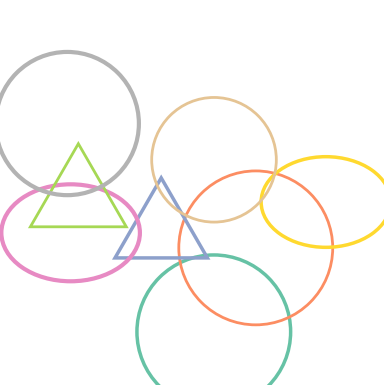[{"shape": "circle", "thickness": 2.5, "radius": 1.0, "center": [0.555, 0.138]}, {"shape": "circle", "thickness": 2, "radius": 1.0, "center": [0.664, 0.356]}, {"shape": "triangle", "thickness": 2.5, "radius": 0.69, "center": [0.419, 0.399]}, {"shape": "oval", "thickness": 3, "radius": 0.9, "center": [0.183, 0.395]}, {"shape": "triangle", "thickness": 2, "radius": 0.72, "center": [0.203, 0.483]}, {"shape": "oval", "thickness": 2.5, "radius": 0.84, "center": [0.846, 0.475]}, {"shape": "circle", "thickness": 2, "radius": 0.81, "center": [0.556, 0.585]}, {"shape": "circle", "thickness": 3, "radius": 0.93, "center": [0.175, 0.679]}]